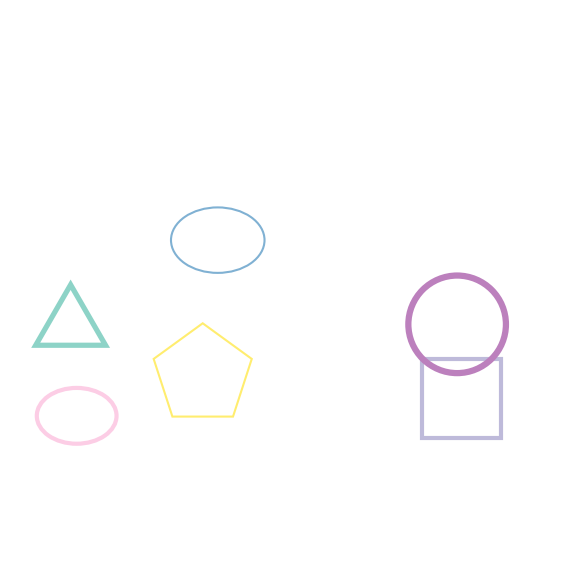[{"shape": "triangle", "thickness": 2.5, "radius": 0.35, "center": [0.122, 0.436]}, {"shape": "square", "thickness": 2, "radius": 0.34, "center": [0.799, 0.309]}, {"shape": "oval", "thickness": 1, "radius": 0.4, "center": [0.377, 0.583]}, {"shape": "oval", "thickness": 2, "radius": 0.35, "center": [0.133, 0.279]}, {"shape": "circle", "thickness": 3, "radius": 0.42, "center": [0.792, 0.438]}, {"shape": "pentagon", "thickness": 1, "radius": 0.45, "center": [0.351, 0.35]}]